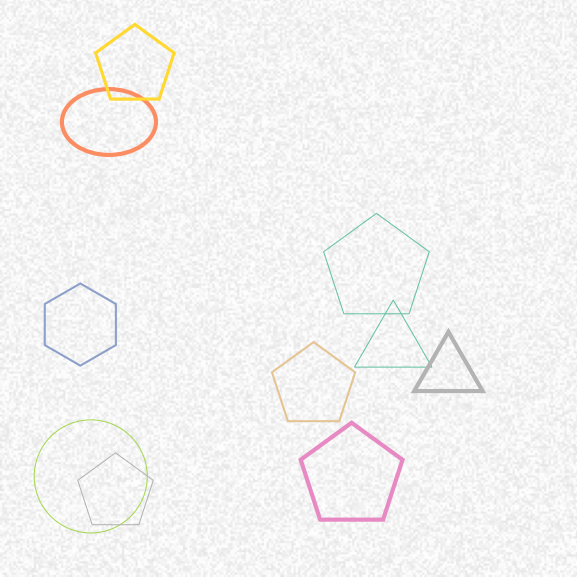[{"shape": "triangle", "thickness": 0.5, "radius": 0.39, "center": [0.681, 0.402]}, {"shape": "pentagon", "thickness": 0.5, "radius": 0.48, "center": [0.652, 0.534]}, {"shape": "oval", "thickness": 2, "radius": 0.41, "center": [0.189, 0.788]}, {"shape": "hexagon", "thickness": 1, "radius": 0.36, "center": [0.139, 0.437]}, {"shape": "pentagon", "thickness": 2, "radius": 0.46, "center": [0.609, 0.174]}, {"shape": "circle", "thickness": 0.5, "radius": 0.49, "center": [0.157, 0.174]}, {"shape": "pentagon", "thickness": 1.5, "radius": 0.36, "center": [0.234, 0.885]}, {"shape": "pentagon", "thickness": 1, "radius": 0.38, "center": [0.543, 0.331]}, {"shape": "triangle", "thickness": 2, "radius": 0.34, "center": [0.776, 0.356]}, {"shape": "pentagon", "thickness": 0.5, "radius": 0.34, "center": [0.2, 0.146]}]